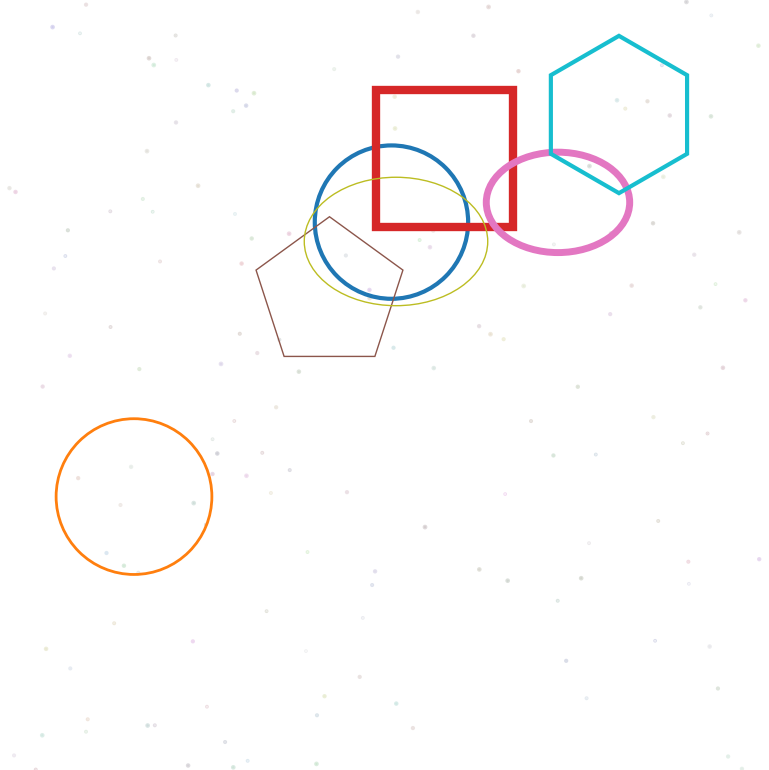[{"shape": "circle", "thickness": 1.5, "radius": 0.5, "center": [0.508, 0.712]}, {"shape": "circle", "thickness": 1, "radius": 0.51, "center": [0.174, 0.355]}, {"shape": "square", "thickness": 3, "radius": 0.44, "center": [0.577, 0.795]}, {"shape": "pentagon", "thickness": 0.5, "radius": 0.5, "center": [0.428, 0.618]}, {"shape": "oval", "thickness": 2.5, "radius": 0.47, "center": [0.725, 0.737]}, {"shape": "oval", "thickness": 0.5, "radius": 0.6, "center": [0.514, 0.686]}, {"shape": "hexagon", "thickness": 1.5, "radius": 0.51, "center": [0.804, 0.851]}]